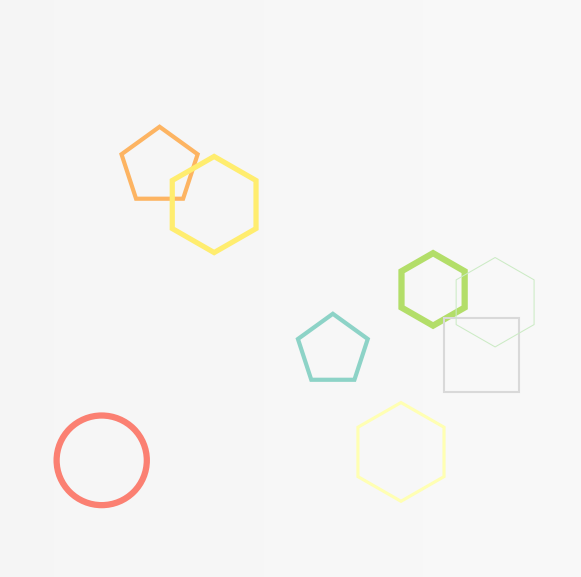[{"shape": "pentagon", "thickness": 2, "radius": 0.32, "center": [0.573, 0.393]}, {"shape": "hexagon", "thickness": 1.5, "radius": 0.43, "center": [0.69, 0.217]}, {"shape": "circle", "thickness": 3, "radius": 0.39, "center": [0.175, 0.202]}, {"shape": "pentagon", "thickness": 2, "radius": 0.34, "center": [0.275, 0.711]}, {"shape": "hexagon", "thickness": 3, "radius": 0.31, "center": [0.745, 0.498]}, {"shape": "square", "thickness": 1, "radius": 0.32, "center": [0.828, 0.384]}, {"shape": "hexagon", "thickness": 0.5, "radius": 0.39, "center": [0.852, 0.476]}, {"shape": "hexagon", "thickness": 2.5, "radius": 0.42, "center": [0.368, 0.645]}]